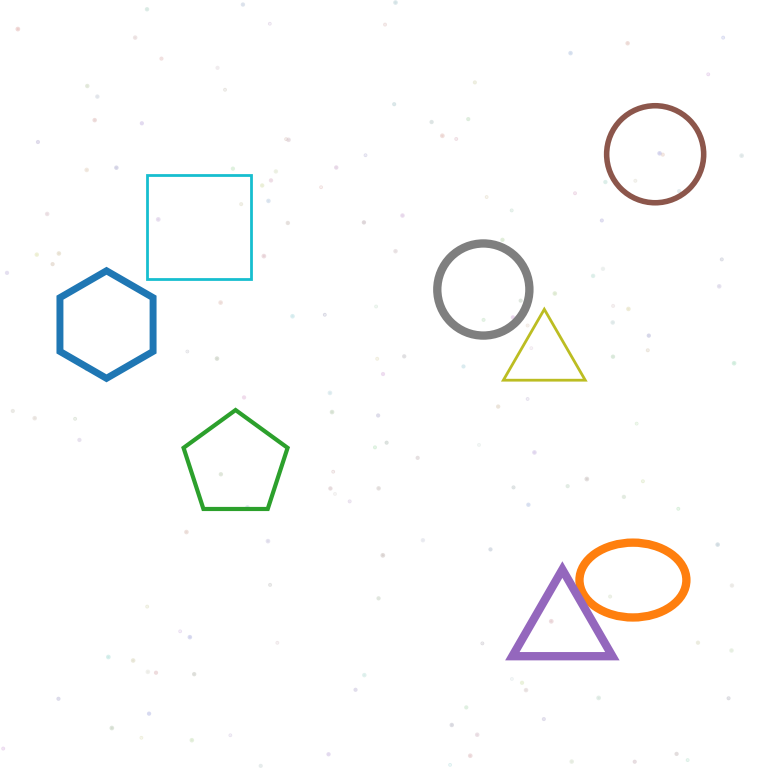[{"shape": "hexagon", "thickness": 2.5, "radius": 0.35, "center": [0.138, 0.578]}, {"shape": "oval", "thickness": 3, "radius": 0.35, "center": [0.822, 0.247]}, {"shape": "pentagon", "thickness": 1.5, "radius": 0.36, "center": [0.306, 0.396]}, {"shape": "triangle", "thickness": 3, "radius": 0.38, "center": [0.73, 0.185]}, {"shape": "circle", "thickness": 2, "radius": 0.32, "center": [0.851, 0.8]}, {"shape": "circle", "thickness": 3, "radius": 0.3, "center": [0.628, 0.624]}, {"shape": "triangle", "thickness": 1, "radius": 0.31, "center": [0.707, 0.537]}, {"shape": "square", "thickness": 1, "radius": 0.34, "center": [0.259, 0.705]}]